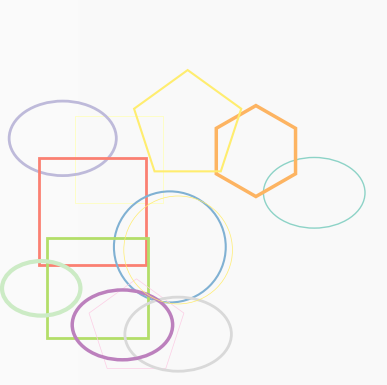[{"shape": "oval", "thickness": 1, "radius": 0.66, "center": [0.811, 0.499]}, {"shape": "square", "thickness": 0.5, "radius": 0.57, "center": [0.307, 0.586]}, {"shape": "oval", "thickness": 2, "radius": 0.69, "center": [0.162, 0.641]}, {"shape": "square", "thickness": 2, "radius": 0.69, "center": [0.238, 0.451]}, {"shape": "circle", "thickness": 1.5, "radius": 0.72, "center": [0.438, 0.359]}, {"shape": "hexagon", "thickness": 2.5, "radius": 0.59, "center": [0.66, 0.608]}, {"shape": "square", "thickness": 2, "radius": 0.65, "center": [0.252, 0.252]}, {"shape": "pentagon", "thickness": 0.5, "radius": 0.64, "center": [0.352, 0.147]}, {"shape": "oval", "thickness": 2, "radius": 0.69, "center": [0.46, 0.132]}, {"shape": "oval", "thickness": 2.5, "radius": 0.65, "center": [0.316, 0.156]}, {"shape": "oval", "thickness": 3, "radius": 0.51, "center": [0.106, 0.251]}, {"shape": "pentagon", "thickness": 1.5, "radius": 0.73, "center": [0.484, 0.673]}, {"shape": "circle", "thickness": 0.5, "radius": 0.7, "center": [0.46, 0.351]}]